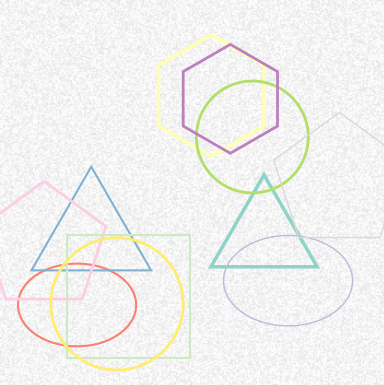[{"shape": "triangle", "thickness": 2.5, "radius": 0.8, "center": [0.686, 0.387]}, {"shape": "hexagon", "thickness": 2.5, "radius": 0.79, "center": [0.549, 0.752]}, {"shape": "oval", "thickness": 1, "radius": 0.84, "center": [0.748, 0.271]}, {"shape": "oval", "thickness": 1.5, "radius": 0.77, "center": [0.2, 0.208]}, {"shape": "triangle", "thickness": 1.5, "radius": 0.9, "center": [0.237, 0.387]}, {"shape": "circle", "thickness": 2, "radius": 0.73, "center": [0.655, 0.644]}, {"shape": "pentagon", "thickness": 2, "radius": 0.85, "center": [0.114, 0.36]}, {"shape": "pentagon", "thickness": 1, "radius": 0.9, "center": [0.881, 0.528]}, {"shape": "hexagon", "thickness": 2, "radius": 0.71, "center": [0.598, 0.743]}, {"shape": "square", "thickness": 1.5, "radius": 0.8, "center": [0.333, 0.23]}, {"shape": "circle", "thickness": 2, "radius": 0.86, "center": [0.304, 0.211]}]